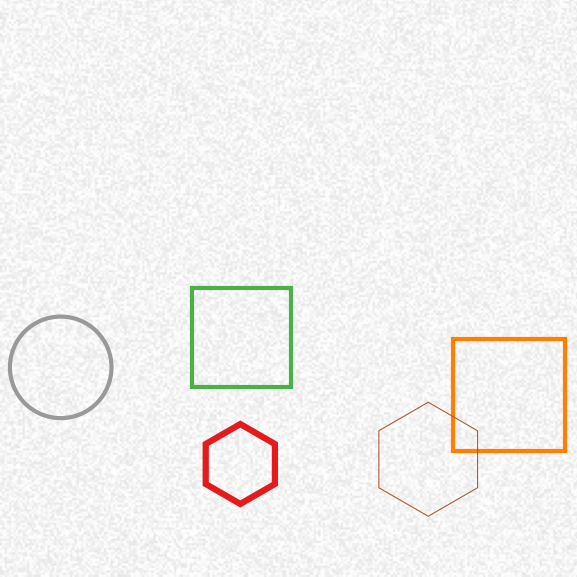[{"shape": "hexagon", "thickness": 3, "radius": 0.35, "center": [0.416, 0.196]}, {"shape": "square", "thickness": 2, "radius": 0.43, "center": [0.418, 0.415]}, {"shape": "square", "thickness": 2, "radius": 0.48, "center": [0.882, 0.316]}, {"shape": "hexagon", "thickness": 0.5, "radius": 0.49, "center": [0.742, 0.204]}, {"shape": "circle", "thickness": 2, "radius": 0.44, "center": [0.105, 0.363]}]